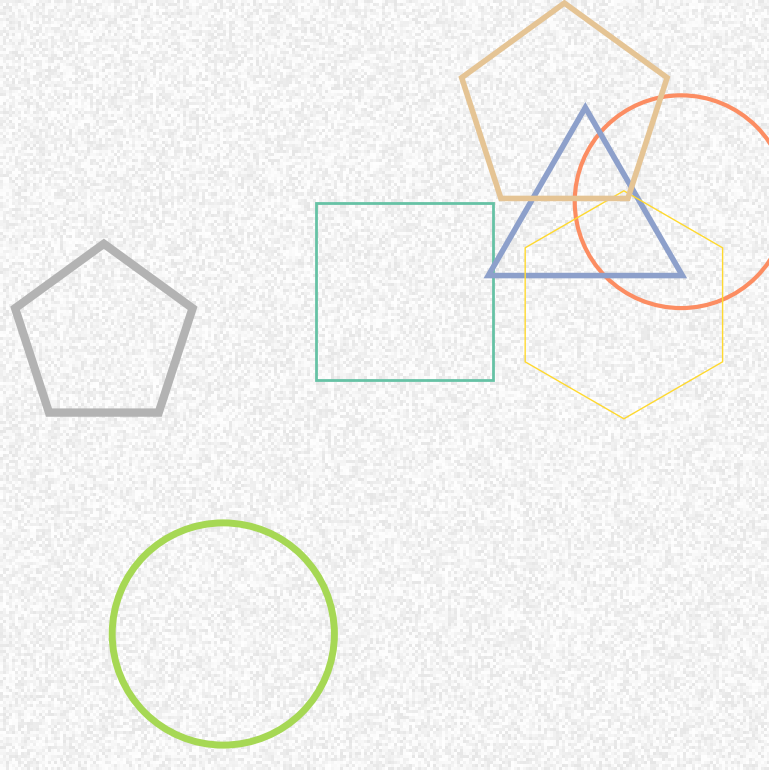[{"shape": "square", "thickness": 1, "radius": 0.58, "center": [0.526, 0.622]}, {"shape": "circle", "thickness": 1.5, "radius": 0.69, "center": [0.885, 0.738]}, {"shape": "triangle", "thickness": 2, "radius": 0.73, "center": [0.76, 0.715]}, {"shape": "circle", "thickness": 2.5, "radius": 0.72, "center": [0.29, 0.177]}, {"shape": "hexagon", "thickness": 0.5, "radius": 0.74, "center": [0.81, 0.604]}, {"shape": "pentagon", "thickness": 2, "radius": 0.7, "center": [0.733, 0.856]}, {"shape": "pentagon", "thickness": 3, "radius": 0.61, "center": [0.135, 0.562]}]